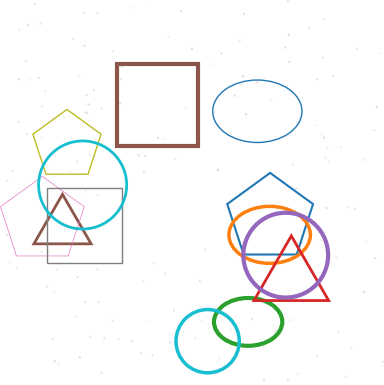[{"shape": "oval", "thickness": 1, "radius": 0.58, "center": [0.668, 0.711]}, {"shape": "pentagon", "thickness": 1.5, "radius": 0.59, "center": [0.702, 0.434]}, {"shape": "oval", "thickness": 2.5, "radius": 0.53, "center": [0.7, 0.39]}, {"shape": "oval", "thickness": 3, "radius": 0.44, "center": [0.645, 0.164]}, {"shape": "triangle", "thickness": 2, "radius": 0.56, "center": [0.757, 0.275]}, {"shape": "circle", "thickness": 3, "radius": 0.55, "center": [0.742, 0.337]}, {"shape": "triangle", "thickness": 2, "radius": 0.43, "center": [0.162, 0.41]}, {"shape": "square", "thickness": 3, "radius": 0.53, "center": [0.409, 0.728]}, {"shape": "pentagon", "thickness": 0.5, "radius": 0.57, "center": [0.11, 0.428]}, {"shape": "square", "thickness": 1, "radius": 0.49, "center": [0.22, 0.413]}, {"shape": "pentagon", "thickness": 1, "radius": 0.47, "center": [0.174, 0.623]}, {"shape": "circle", "thickness": 2.5, "radius": 0.41, "center": [0.539, 0.114]}, {"shape": "circle", "thickness": 2, "radius": 0.57, "center": [0.215, 0.52]}]